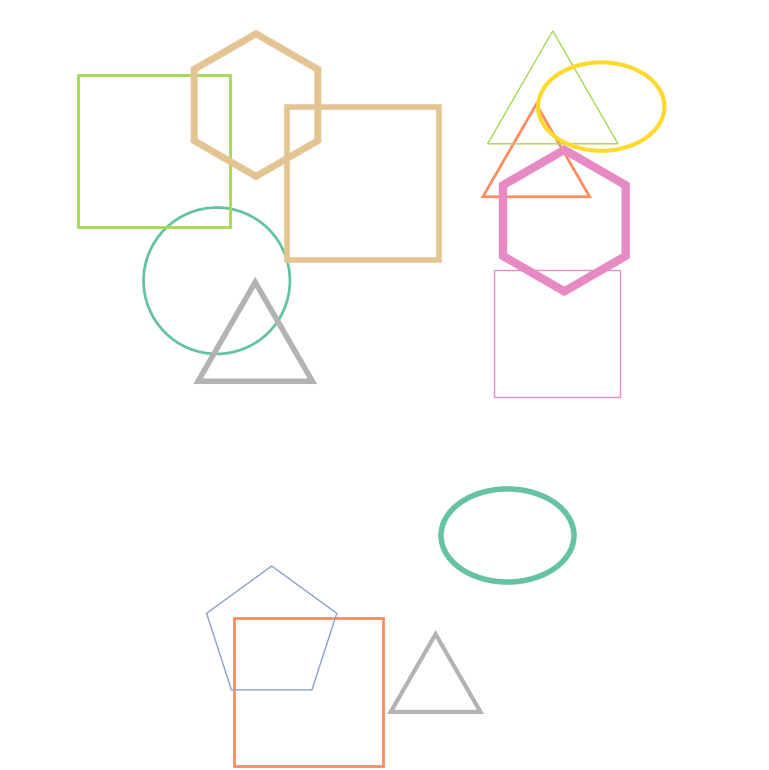[{"shape": "oval", "thickness": 2, "radius": 0.43, "center": [0.659, 0.305]}, {"shape": "circle", "thickness": 1, "radius": 0.48, "center": [0.281, 0.635]}, {"shape": "square", "thickness": 1, "radius": 0.48, "center": [0.4, 0.101]}, {"shape": "triangle", "thickness": 1, "radius": 0.4, "center": [0.696, 0.785]}, {"shape": "pentagon", "thickness": 0.5, "radius": 0.44, "center": [0.353, 0.176]}, {"shape": "square", "thickness": 0.5, "radius": 0.41, "center": [0.723, 0.567]}, {"shape": "hexagon", "thickness": 3, "radius": 0.46, "center": [0.733, 0.714]}, {"shape": "triangle", "thickness": 0.5, "radius": 0.49, "center": [0.718, 0.862]}, {"shape": "square", "thickness": 1, "radius": 0.49, "center": [0.2, 0.804]}, {"shape": "oval", "thickness": 1.5, "radius": 0.41, "center": [0.781, 0.862]}, {"shape": "hexagon", "thickness": 2.5, "radius": 0.46, "center": [0.332, 0.864]}, {"shape": "square", "thickness": 2, "radius": 0.5, "center": [0.471, 0.762]}, {"shape": "triangle", "thickness": 2, "radius": 0.43, "center": [0.331, 0.548]}, {"shape": "triangle", "thickness": 1.5, "radius": 0.34, "center": [0.566, 0.109]}]